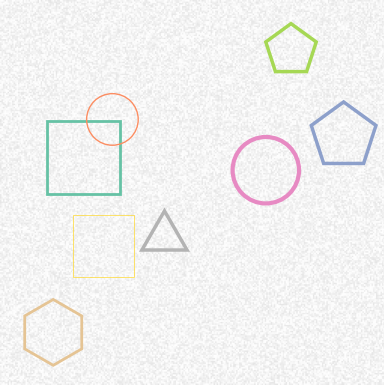[{"shape": "square", "thickness": 2, "radius": 0.48, "center": [0.217, 0.59]}, {"shape": "circle", "thickness": 1, "radius": 0.33, "center": [0.292, 0.69]}, {"shape": "pentagon", "thickness": 2.5, "radius": 0.44, "center": [0.893, 0.647]}, {"shape": "circle", "thickness": 3, "radius": 0.43, "center": [0.69, 0.558]}, {"shape": "pentagon", "thickness": 2.5, "radius": 0.34, "center": [0.756, 0.87]}, {"shape": "square", "thickness": 0.5, "radius": 0.4, "center": [0.268, 0.361]}, {"shape": "hexagon", "thickness": 2, "radius": 0.43, "center": [0.138, 0.137]}, {"shape": "triangle", "thickness": 2.5, "radius": 0.34, "center": [0.427, 0.384]}]